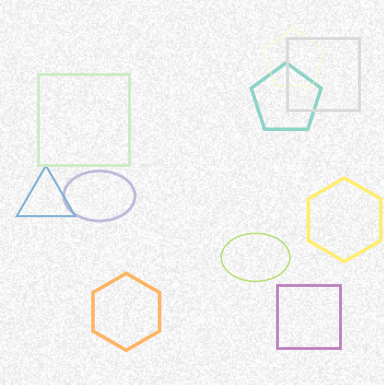[{"shape": "pentagon", "thickness": 2.5, "radius": 0.48, "center": [0.743, 0.742]}, {"shape": "pentagon", "thickness": 0.5, "radius": 0.42, "center": [0.763, 0.845]}, {"shape": "oval", "thickness": 2, "radius": 0.46, "center": [0.258, 0.491]}, {"shape": "triangle", "thickness": 1.5, "radius": 0.44, "center": [0.119, 0.482]}, {"shape": "hexagon", "thickness": 2.5, "radius": 0.5, "center": [0.328, 0.19]}, {"shape": "oval", "thickness": 1, "radius": 0.45, "center": [0.664, 0.332]}, {"shape": "square", "thickness": 2, "radius": 0.47, "center": [0.839, 0.809]}, {"shape": "square", "thickness": 2, "radius": 0.41, "center": [0.801, 0.177]}, {"shape": "square", "thickness": 2, "radius": 0.59, "center": [0.217, 0.69]}, {"shape": "hexagon", "thickness": 2.5, "radius": 0.54, "center": [0.895, 0.429]}]